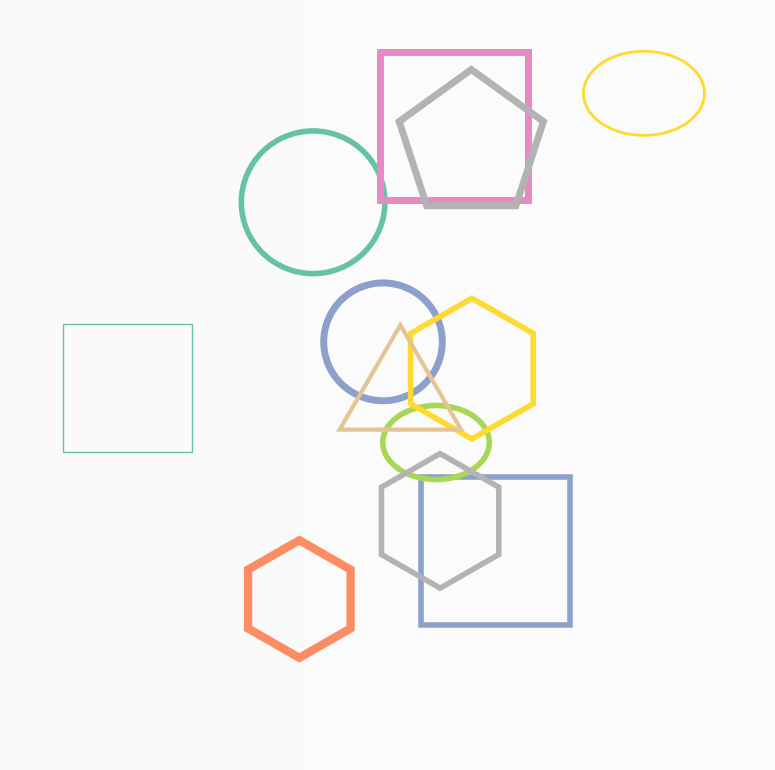[{"shape": "square", "thickness": 0.5, "radius": 0.42, "center": [0.164, 0.496]}, {"shape": "circle", "thickness": 2, "radius": 0.46, "center": [0.404, 0.737]}, {"shape": "hexagon", "thickness": 3, "radius": 0.38, "center": [0.386, 0.222]}, {"shape": "circle", "thickness": 2.5, "radius": 0.38, "center": [0.494, 0.556]}, {"shape": "square", "thickness": 2, "radius": 0.48, "center": [0.639, 0.284]}, {"shape": "square", "thickness": 2.5, "radius": 0.48, "center": [0.586, 0.836]}, {"shape": "oval", "thickness": 2, "radius": 0.34, "center": [0.563, 0.425]}, {"shape": "hexagon", "thickness": 2, "radius": 0.46, "center": [0.609, 0.521]}, {"shape": "oval", "thickness": 1, "radius": 0.39, "center": [0.831, 0.879]}, {"shape": "triangle", "thickness": 1.5, "radius": 0.45, "center": [0.517, 0.487]}, {"shape": "pentagon", "thickness": 2.5, "radius": 0.49, "center": [0.608, 0.812]}, {"shape": "hexagon", "thickness": 2, "radius": 0.44, "center": [0.568, 0.324]}]